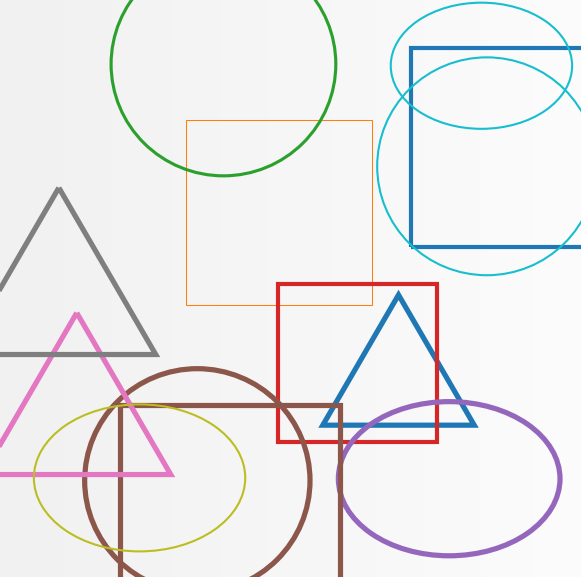[{"shape": "square", "thickness": 2, "radius": 0.86, "center": [0.88, 0.744]}, {"shape": "triangle", "thickness": 2.5, "radius": 0.75, "center": [0.686, 0.338]}, {"shape": "square", "thickness": 0.5, "radius": 0.8, "center": [0.48, 0.631]}, {"shape": "circle", "thickness": 1.5, "radius": 0.97, "center": [0.384, 0.888]}, {"shape": "square", "thickness": 2, "radius": 0.68, "center": [0.615, 0.371]}, {"shape": "oval", "thickness": 2.5, "radius": 0.95, "center": [0.773, 0.17]}, {"shape": "square", "thickness": 2.5, "radius": 0.95, "center": [0.396, 0.108]}, {"shape": "circle", "thickness": 2.5, "radius": 0.97, "center": [0.339, 0.167]}, {"shape": "triangle", "thickness": 2.5, "radius": 0.93, "center": [0.132, 0.271]}, {"shape": "triangle", "thickness": 2.5, "radius": 0.96, "center": [0.101, 0.482]}, {"shape": "oval", "thickness": 1, "radius": 0.91, "center": [0.24, 0.172]}, {"shape": "circle", "thickness": 1, "radius": 0.94, "center": [0.838, 0.711]}, {"shape": "oval", "thickness": 1, "radius": 0.78, "center": [0.828, 0.885]}]